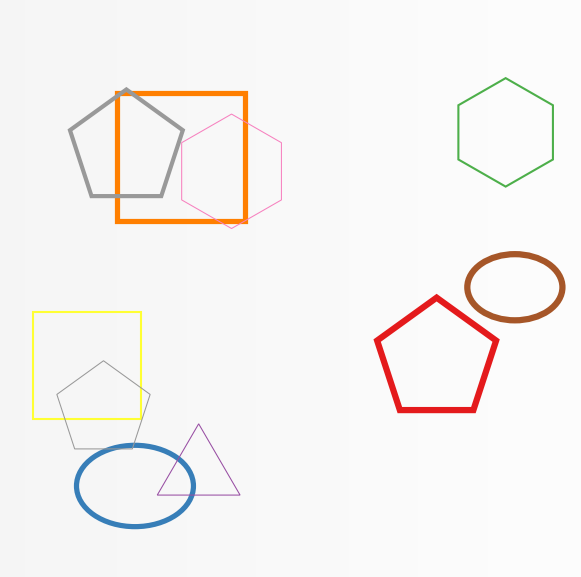[{"shape": "pentagon", "thickness": 3, "radius": 0.54, "center": [0.751, 0.376]}, {"shape": "oval", "thickness": 2.5, "radius": 0.5, "center": [0.232, 0.158]}, {"shape": "hexagon", "thickness": 1, "radius": 0.47, "center": [0.87, 0.77]}, {"shape": "triangle", "thickness": 0.5, "radius": 0.41, "center": [0.342, 0.183]}, {"shape": "square", "thickness": 2.5, "radius": 0.55, "center": [0.311, 0.727]}, {"shape": "square", "thickness": 1, "radius": 0.46, "center": [0.15, 0.367]}, {"shape": "oval", "thickness": 3, "radius": 0.41, "center": [0.886, 0.502]}, {"shape": "hexagon", "thickness": 0.5, "radius": 0.5, "center": [0.398, 0.702]}, {"shape": "pentagon", "thickness": 0.5, "radius": 0.42, "center": [0.178, 0.29]}, {"shape": "pentagon", "thickness": 2, "radius": 0.51, "center": [0.217, 0.742]}]